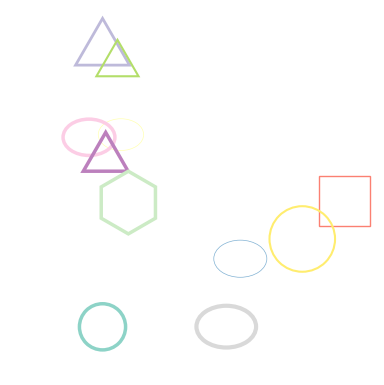[{"shape": "circle", "thickness": 2.5, "radius": 0.3, "center": [0.266, 0.151]}, {"shape": "oval", "thickness": 0.5, "radius": 0.29, "center": [0.314, 0.65]}, {"shape": "triangle", "thickness": 2, "radius": 0.4, "center": [0.266, 0.871]}, {"shape": "square", "thickness": 1, "radius": 0.33, "center": [0.894, 0.478]}, {"shape": "oval", "thickness": 0.5, "radius": 0.34, "center": [0.624, 0.328]}, {"shape": "triangle", "thickness": 1.5, "radius": 0.32, "center": [0.305, 0.833]}, {"shape": "oval", "thickness": 2.5, "radius": 0.34, "center": [0.231, 0.643]}, {"shape": "oval", "thickness": 3, "radius": 0.39, "center": [0.588, 0.152]}, {"shape": "triangle", "thickness": 2.5, "radius": 0.34, "center": [0.275, 0.589]}, {"shape": "hexagon", "thickness": 2.5, "radius": 0.41, "center": [0.333, 0.474]}, {"shape": "circle", "thickness": 1.5, "radius": 0.43, "center": [0.785, 0.379]}]